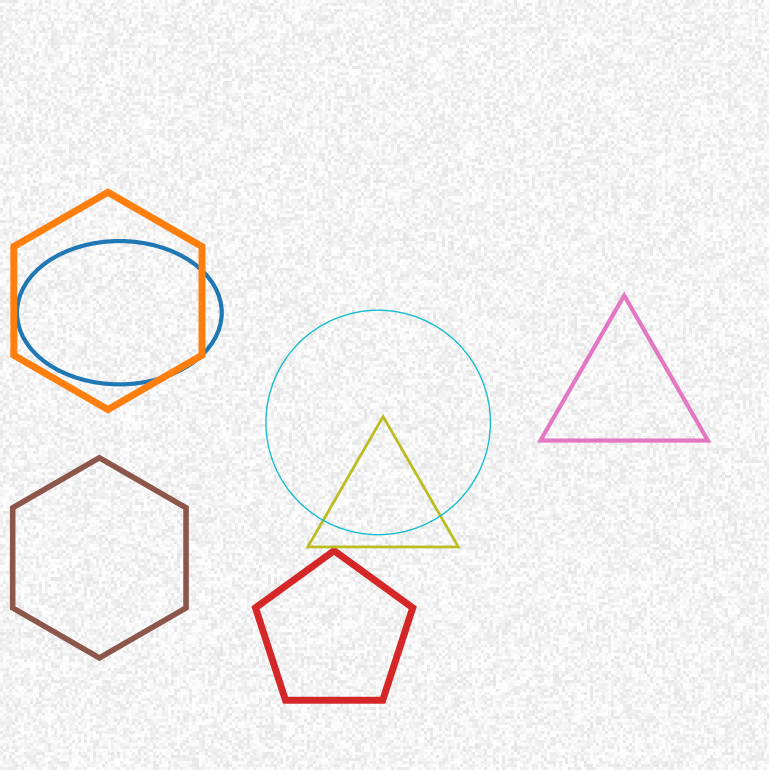[{"shape": "oval", "thickness": 1.5, "radius": 0.66, "center": [0.155, 0.594]}, {"shape": "hexagon", "thickness": 2.5, "radius": 0.71, "center": [0.14, 0.609]}, {"shape": "pentagon", "thickness": 2.5, "radius": 0.54, "center": [0.434, 0.177]}, {"shape": "hexagon", "thickness": 2, "radius": 0.65, "center": [0.129, 0.276]}, {"shape": "triangle", "thickness": 1.5, "radius": 0.63, "center": [0.811, 0.491]}, {"shape": "triangle", "thickness": 1, "radius": 0.56, "center": [0.497, 0.346]}, {"shape": "circle", "thickness": 0.5, "radius": 0.73, "center": [0.491, 0.451]}]